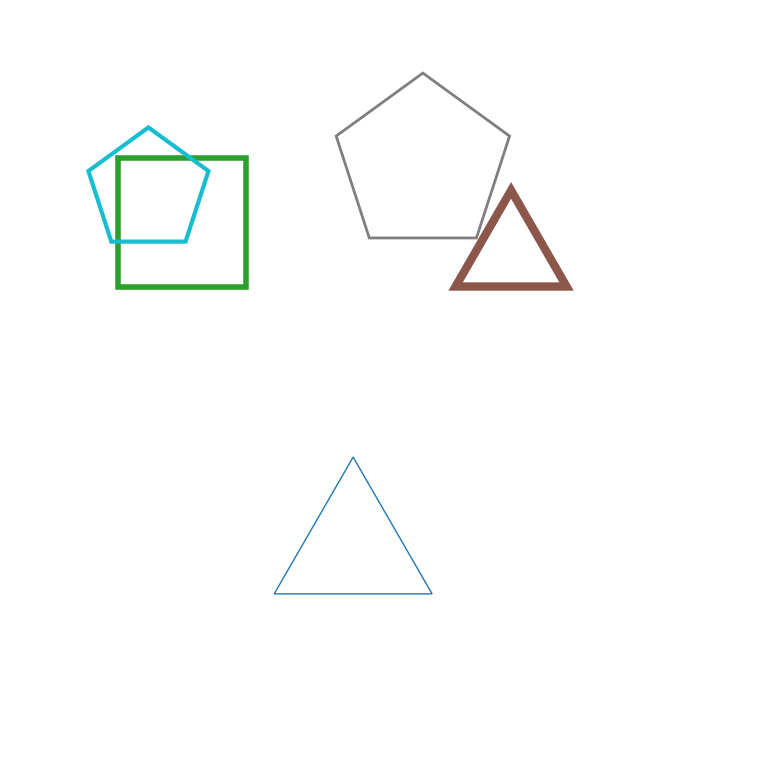[{"shape": "triangle", "thickness": 0.5, "radius": 0.59, "center": [0.459, 0.288]}, {"shape": "square", "thickness": 2, "radius": 0.42, "center": [0.237, 0.711]}, {"shape": "triangle", "thickness": 3, "radius": 0.42, "center": [0.664, 0.67]}, {"shape": "pentagon", "thickness": 1, "radius": 0.59, "center": [0.549, 0.787]}, {"shape": "pentagon", "thickness": 1.5, "radius": 0.41, "center": [0.193, 0.753]}]